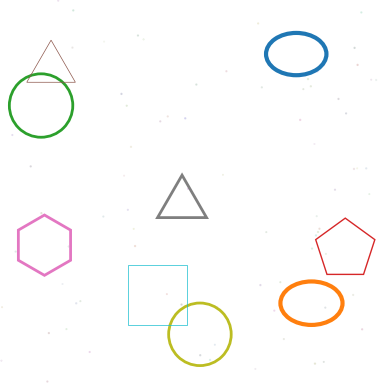[{"shape": "oval", "thickness": 3, "radius": 0.39, "center": [0.769, 0.86]}, {"shape": "oval", "thickness": 3, "radius": 0.4, "center": [0.809, 0.212]}, {"shape": "circle", "thickness": 2, "radius": 0.41, "center": [0.107, 0.726]}, {"shape": "pentagon", "thickness": 1, "radius": 0.4, "center": [0.897, 0.353]}, {"shape": "triangle", "thickness": 0.5, "radius": 0.36, "center": [0.133, 0.823]}, {"shape": "hexagon", "thickness": 2, "radius": 0.39, "center": [0.116, 0.363]}, {"shape": "triangle", "thickness": 2, "radius": 0.37, "center": [0.473, 0.472]}, {"shape": "circle", "thickness": 2, "radius": 0.41, "center": [0.519, 0.132]}, {"shape": "square", "thickness": 0.5, "radius": 0.39, "center": [0.41, 0.234]}]